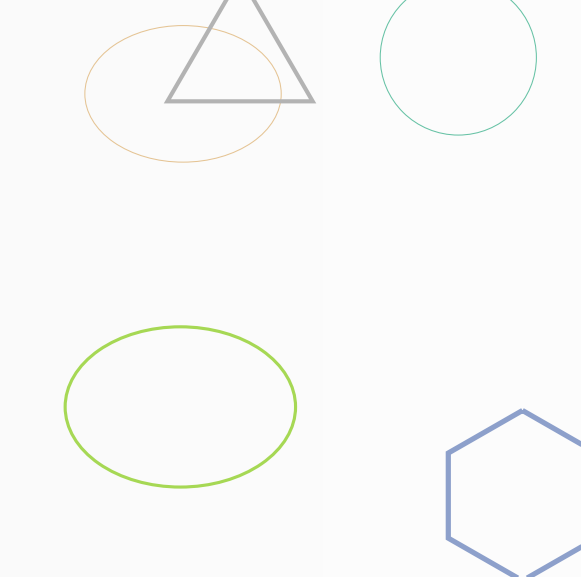[{"shape": "circle", "thickness": 0.5, "radius": 0.67, "center": [0.788, 0.9]}, {"shape": "hexagon", "thickness": 2.5, "radius": 0.74, "center": [0.899, 0.141]}, {"shape": "oval", "thickness": 1.5, "radius": 0.99, "center": [0.31, 0.294]}, {"shape": "oval", "thickness": 0.5, "radius": 0.84, "center": [0.315, 0.837]}, {"shape": "triangle", "thickness": 2, "radius": 0.72, "center": [0.413, 0.896]}]